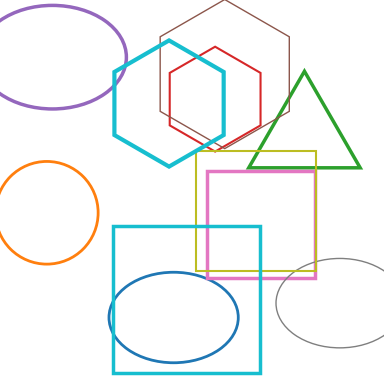[{"shape": "oval", "thickness": 2, "radius": 0.84, "center": [0.451, 0.175]}, {"shape": "circle", "thickness": 2, "radius": 0.67, "center": [0.122, 0.447]}, {"shape": "triangle", "thickness": 2.5, "radius": 0.84, "center": [0.791, 0.648]}, {"shape": "hexagon", "thickness": 1.5, "radius": 0.68, "center": [0.559, 0.742]}, {"shape": "oval", "thickness": 2.5, "radius": 0.96, "center": [0.136, 0.851]}, {"shape": "hexagon", "thickness": 1, "radius": 0.97, "center": [0.584, 0.808]}, {"shape": "square", "thickness": 2.5, "radius": 0.7, "center": [0.678, 0.417]}, {"shape": "oval", "thickness": 1, "radius": 0.83, "center": [0.883, 0.213]}, {"shape": "square", "thickness": 1.5, "radius": 0.78, "center": [0.665, 0.451]}, {"shape": "square", "thickness": 2.5, "radius": 0.95, "center": [0.484, 0.223]}, {"shape": "hexagon", "thickness": 3, "radius": 0.82, "center": [0.439, 0.731]}]